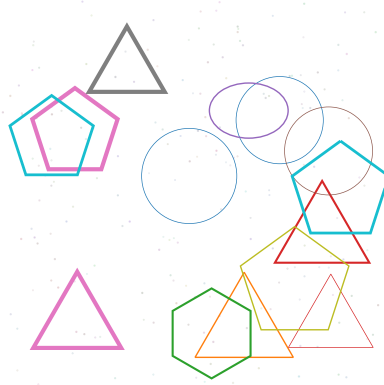[{"shape": "circle", "thickness": 0.5, "radius": 0.57, "center": [0.726, 0.688]}, {"shape": "circle", "thickness": 0.5, "radius": 0.62, "center": [0.491, 0.543]}, {"shape": "triangle", "thickness": 1, "radius": 0.74, "center": [0.634, 0.145]}, {"shape": "hexagon", "thickness": 1.5, "radius": 0.58, "center": [0.55, 0.134]}, {"shape": "triangle", "thickness": 0.5, "radius": 0.64, "center": [0.859, 0.161]}, {"shape": "triangle", "thickness": 1.5, "radius": 0.71, "center": [0.837, 0.388]}, {"shape": "oval", "thickness": 1, "radius": 0.51, "center": [0.646, 0.713]}, {"shape": "circle", "thickness": 0.5, "radius": 0.57, "center": [0.853, 0.608]}, {"shape": "pentagon", "thickness": 3, "radius": 0.58, "center": [0.195, 0.655]}, {"shape": "triangle", "thickness": 3, "radius": 0.66, "center": [0.201, 0.162]}, {"shape": "triangle", "thickness": 3, "radius": 0.57, "center": [0.33, 0.818]}, {"shape": "pentagon", "thickness": 1, "radius": 0.74, "center": [0.765, 0.263]}, {"shape": "pentagon", "thickness": 2, "radius": 0.57, "center": [0.134, 0.638]}, {"shape": "pentagon", "thickness": 2, "radius": 0.66, "center": [0.884, 0.502]}]